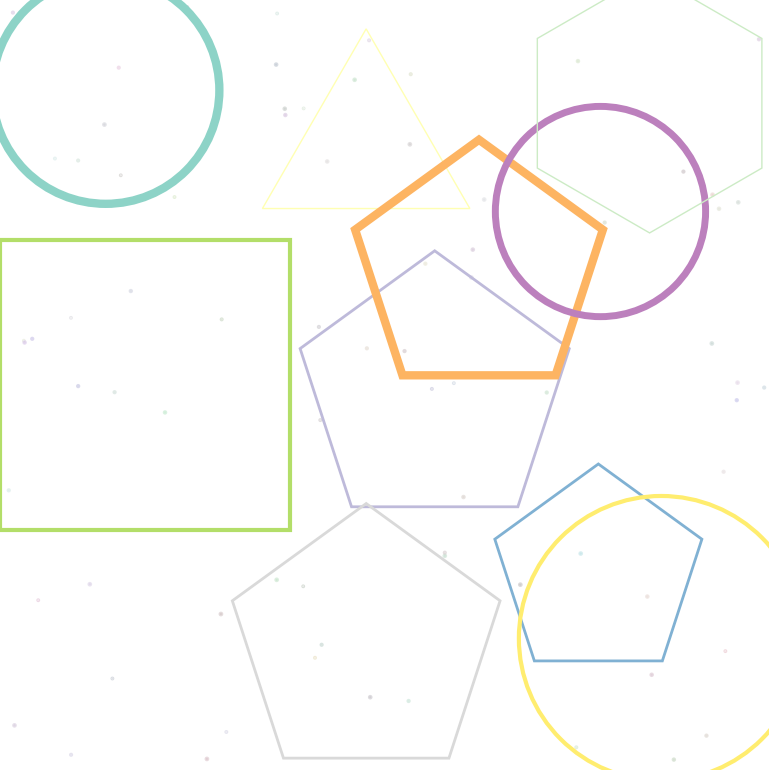[{"shape": "circle", "thickness": 3, "radius": 0.74, "center": [0.137, 0.883]}, {"shape": "triangle", "thickness": 0.5, "radius": 0.78, "center": [0.476, 0.807]}, {"shape": "pentagon", "thickness": 1, "radius": 0.92, "center": [0.565, 0.491]}, {"shape": "pentagon", "thickness": 1, "radius": 0.71, "center": [0.777, 0.256]}, {"shape": "pentagon", "thickness": 3, "radius": 0.85, "center": [0.622, 0.649]}, {"shape": "square", "thickness": 1.5, "radius": 0.94, "center": [0.188, 0.5]}, {"shape": "pentagon", "thickness": 1, "radius": 0.91, "center": [0.476, 0.163]}, {"shape": "circle", "thickness": 2.5, "radius": 0.68, "center": [0.78, 0.725]}, {"shape": "hexagon", "thickness": 0.5, "radius": 0.84, "center": [0.844, 0.866]}, {"shape": "circle", "thickness": 1.5, "radius": 0.92, "center": [0.859, 0.171]}]